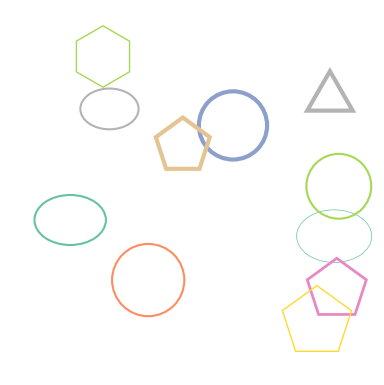[{"shape": "oval", "thickness": 0.5, "radius": 0.49, "center": [0.868, 0.387]}, {"shape": "oval", "thickness": 1.5, "radius": 0.46, "center": [0.182, 0.429]}, {"shape": "circle", "thickness": 1.5, "radius": 0.47, "center": [0.385, 0.273]}, {"shape": "circle", "thickness": 3, "radius": 0.44, "center": [0.605, 0.674]}, {"shape": "pentagon", "thickness": 2, "radius": 0.4, "center": [0.875, 0.248]}, {"shape": "circle", "thickness": 1.5, "radius": 0.42, "center": [0.88, 0.516]}, {"shape": "hexagon", "thickness": 1, "radius": 0.4, "center": [0.267, 0.853]}, {"shape": "pentagon", "thickness": 1, "radius": 0.47, "center": [0.823, 0.164]}, {"shape": "pentagon", "thickness": 3, "radius": 0.37, "center": [0.475, 0.621]}, {"shape": "triangle", "thickness": 3, "radius": 0.34, "center": [0.857, 0.747]}, {"shape": "oval", "thickness": 1.5, "radius": 0.38, "center": [0.284, 0.717]}]